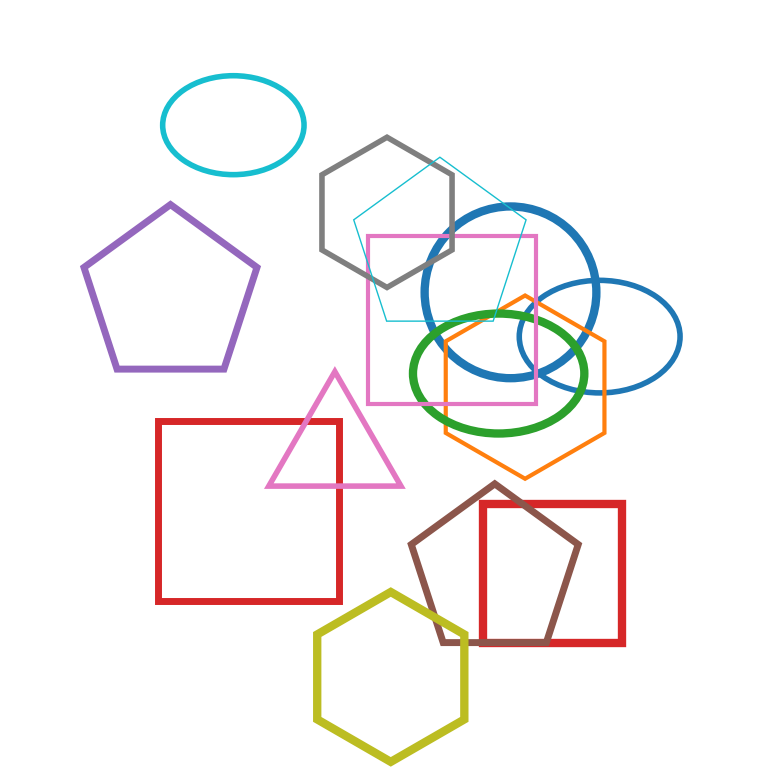[{"shape": "circle", "thickness": 3, "radius": 0.56, "center": [0.663, 0.62]}, {"shape": "oval", "thickness": 2, "radius": 0.52, "center": [0.779, 0.563]}, {"shape": "hexagon", "thickness": 1.5, "radius": 0.59, "center": [0.682, 0.497]}, {"shape": "oval", "thickness": 3, "radius": 0.56, "center": [0.648, 0.515]}, {"shape": "square", "thickness": 3, "radius": 0.45, "center": [0.718, 0.255]}, {"shape": "square", "thickness": 2.5, "radius": 0.59, "center": [0.323, 0.336]}, {"shape": "pentagon", "thickness": 2.5, "radius": 0.59, "center": [0.221, 0.616]}, {"shape": "pentagon", "thickness": 2.5, "radius": 0.57, "center": [0.643, 0.258]}, {"shape": "square", "thickness": 1.5, "radius": 0.54, "center": [0.587, 0.585]}, {"shape": "triangle", "thickness": 2, "radius": 0.5, "center": [0.435, 0.418]}, {"shape": "hexagon", "thickness": 2, "radius": 0.49, "center": [0.503, 0.724]}, {"shape": "hexagon", "thickness": 3, "radius": 0.55, "center": [0.508, 0.121]}, {"shape": "pentagon", "thickness": 0.5, "radius": 0.59, "center": [0.571, 0.678]}, {"shape": "oval", "thickness": 2, "radius": 0.46, "center": [0.303, 0.837]}]